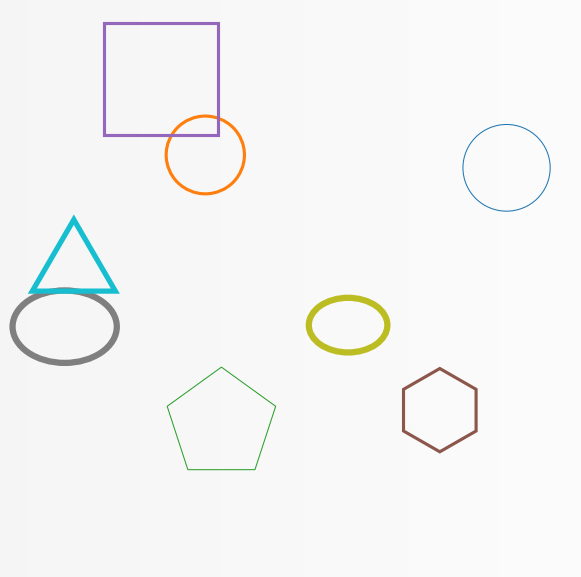[{"shape": "circle", "thickness": 0.5, "radius": 0.38, "center": [0.871, 0.709]}, {"shape": "circle", "thickness": 1.5, "radius": 0.34, "center": [0.353, 0.731]}, {"shape": "pentagon", "thickness": 0.5, "radius": 0.49, "center": [0.381, 0.265]}, {"shape": "square", "thickness": 1.5, "radius": 0.49, "center": [0.277, 0.862]}, {"shape": "hexagon", "thickness": 1.5, "radius": 0.36, "center": [0.757, 0.289]}, {"shape": "oval", "thickness": 3, "radius": 0.45, "center": [0.111, 0.433]}, {"shape": "oval", "thickness": 3, "radius": 0.34, "center": [0.599, 0.436]}, {"shape": "triangle", "thickness": 2.5, "radius": 0.41, "center": [0.127, 0.536]}]